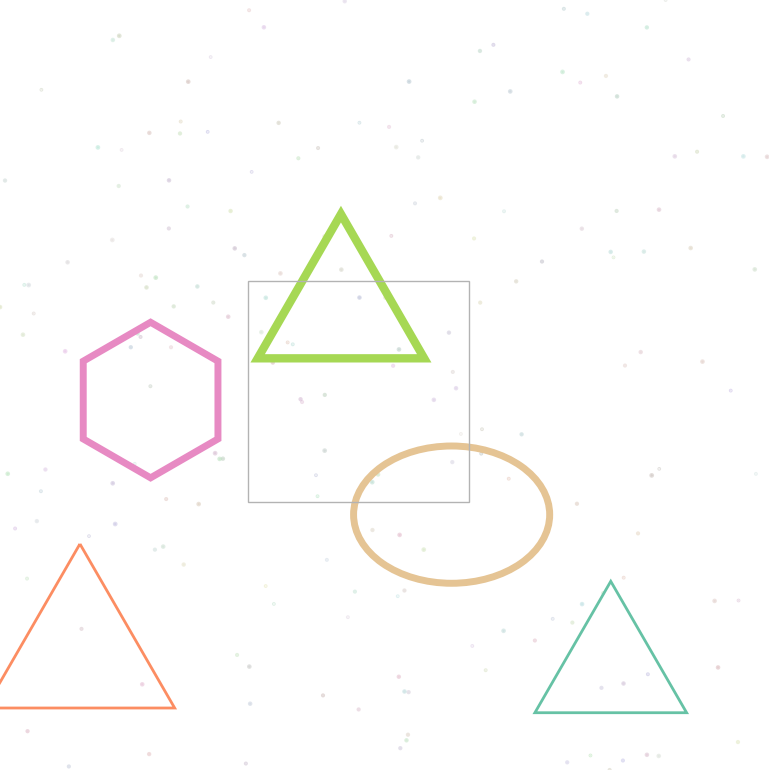[{"shape": "triangle", "thickness": 1, "radius": 0.57, "center": [0.793, 0.131]}, {"shape": "triangle", "thickness": 1, "radius": 0.71, "center": [0.104, 0.152]}, {"shape": "hexagon", "thickness": 2.5, "radius": 0.51, "center": [0.196, 0.48]}, {"shape": "triangle", "thickness": 3, "radius": 0.62, "center": [0.443, 0.597]}, {"shape": "oval", "thickness": 2.5, "radius": 0.64, "center": [0.587, 0.332]}, {"shape": "square", "thickness": 0.5, "radius": 0.72, "center": [0.466, 0.491]}]